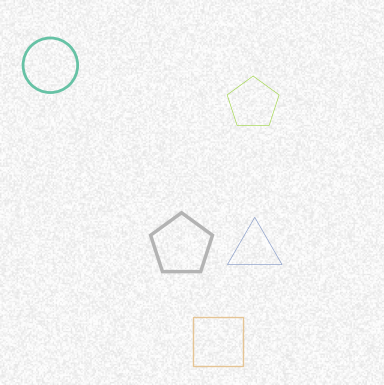[{"shape": "circle", "thickness": 2, "radius": 0.35, "center": [0.131, 0.83]}, {"shape": "triangle", "thickness": 0.5, "radius": 0.41, "center": [0.662, 0.354]}, {"shape": "pentagon", "thickness": 0.5, "radius": 0.35, "center": [0.657, 0.732]}, {"shape": "square", "thickness": 1, "radius": 0.32, "center": [0.566, 0.112]}, {"shape": "pentagon", "thickness": 2.5, "radius": 0.42, "center": [0.472, 0.363]}]